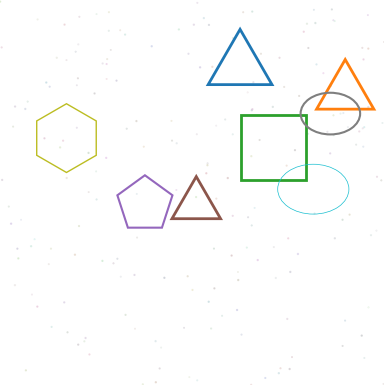[{"shape": "triangle", "thickness": 2, "radius": 0.48, "center": [0.624, 0.828]}, {"shape": "triangle", "thickness": 2, "radius": 0.43, "center": [0.897, 0.759]}, {"shape": "square", "thickness": 2, "radius": 0.43, "center": [0.711, 0.617]}, {"shape": "pentagon", "thickness": 1.5, "radius": 0.38, "center": [0.376, 0.47]}, {"shape": "triangle", "thickness": 2, "radius": 0.36, "center": [0.51, 0.468]}, {"shape": "oval", "thickness": 1.5, "radius": 0.39, "center": [0.858, 0.705]}, {"shape": "hexagon", "thickness": 1, "radius": 0.45, "center": [0.173, 0.641]}, {"shape": "oval", "thickness": 0.5, "radius": 0.46, "center": [0.814, 0.509]}]